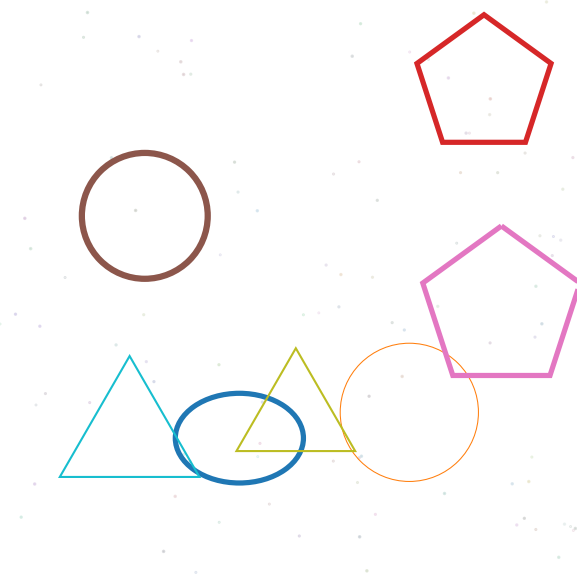[{"shape": "oval", "thickness": 2.5, "radius": 0.55, "center": [0.415, 0.24]}, {"shape": "circle", "thickness": 0.5, "radius": 0.6, "center": [0.709, 0.285]}, {"shape": "pentagon", "thickness": 2.5, "radius": 0.61, "center": [0.838, 0.852]}, {"shape": "circle", "thickness": 3, "radius": 0.54, "center": [0.251, 0.625]}, {"shape": "pentagon", "thickness": 2.5, "radius": 0.72, "center": [0.868, 0.465]}, {"shape": "triangle", "thickness": 1, "radius": 0.59, "center": [0.512, 0.277]}, {"shape": "triangle", "thickness": 1, "radius": 0.7, "center": [0.224, 0.243]}]